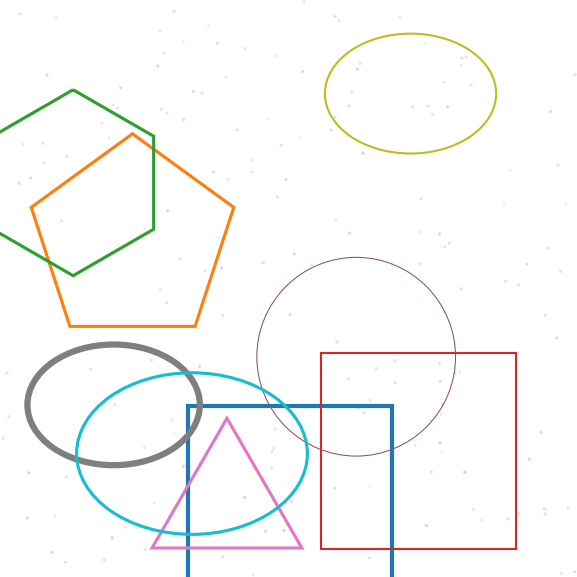[{"shape": "square", "thickness": 2, "radius": 0.88, "center": [0.502, 0.12]}, {"shape": "pentagon", "thickness": 1.5, "radius": 0.92, "center": [0.229, 0.583]}, {"shape": "hexagon", "thickness": 1.5, "radius": 0.81, "center": [0.127, 0.683]}, {"shape": "square", "thickness": 1, "radius": 0.85, "center": [0.724, 0.218]}, {"shape": "circle", "thickness": 0.5, "radius": 0.86, "center": [0.617, 0.381]}, {"shape": "triangle", "thickness": 1.5, "radius": 0.75, "center": [0.393, 0.125]}, {"shape": "oval", "thickness": 3, "radius": 0.75, "center": [0.197, 0.298]}, {"shape": "oval", "thickness": 1, "radius": 0.74, "center": [0.711, 0.837]}, {"shape": "oval", "thickness": 1.5, "radius": 1.0, "center": [0.332, 0.214]}]